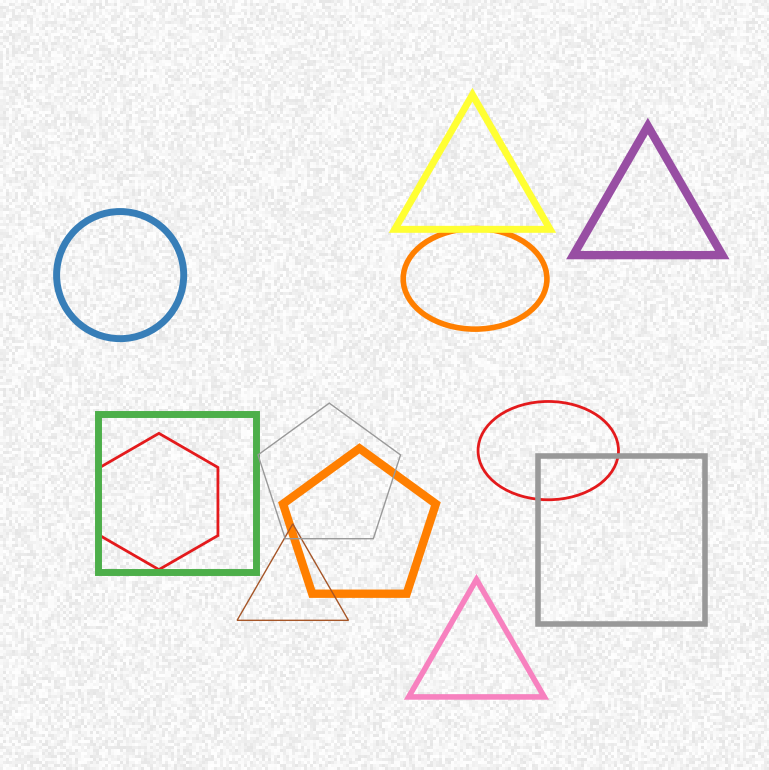[{"shape": "hexagon", "thickness": 1, "radius": 0.44, "center": [0.206, 0.349]}, {"shape": "oval", "thickness": 1, "radius": 0.46, "center": [0.712, 0.415]}, {"shape": "circle", "thickness": 2.5, "radius": 0.41, "center": [0.156, 0.643]}, {"shape": "square", "thickness": 2.5, "radius": 0.51, "center": [0.23, 0.359]}, {"shape": "triangle", "thickness": 3, "radius": 0.56, "center": [0.841, 0.725]}, {"shape": "oval", "thickness": 2, "radius": 0.47, "center": [0.617, 0.638]}, {"shape": "pentagon", "thickness": 3, "radius": 0.52, "center": [0.467, 0.313]}, {"shape": "triangle", "thickness": 2.5, "radius": 0.58, "center": [0.614, 0.76]}, {"shape": "triangle", "thickness": 0.5, "radius": 0.42, "center": [0.38, 0.236]}, {"shape": "triangle", "thickness": 2, "radius": 0.51, "center": [0.619, 0.146]}, {"shape": "pentagon", "thickness": 0.5, "radius": 0.49, "center": [0.428, 0.379]}, {"shape": "square", "thickness": 2, "radius": 0.54, "center": [0.807, 0.299]}]